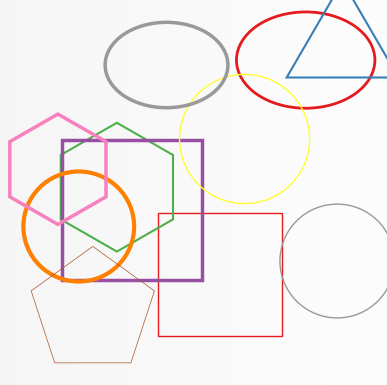[{"shape": "square", "thickness": 1, "radius": 0.8, "center": [0.568, 0.286]}, {"shape": "oval", "thickness": 2, "radius": 0.89, "center": [0.789, 0.844]}, {"shape": "triangle", "thickness": 1.5, "radius": 0.83, "center": [0.884, 0.882]}, {"shape": "hexagon", "thickness": 1.5, "radius": 0.84, "center": [0.302, 0.514]}, {"shape": "square", "thickness": 2.5, "radius": 0.91, "center": [0.341, 0.454]}, {"shape": "circle", "thickness": 3, "radius": 0.71, "center": [0.203, 0.412]}, {"shape": "circle", "thickness": 1, "radius": 0.84, "center": [0.631, 0.639]}, {"shape": "pentagon", "thickness": 0.5, "radius": 0.84, "center": [0.239, 0.193]}, {"shape": "hexagon", "thickness": 2.5, "radius": 0.72, "center": [0.149, 0.56]}, {"shape": "oval", "thickness": 2.5, "radius": 0.79, "center": [0.43, 0.831]}, {"shape": "circle", "thickness": 1, "radius": 0.74, "center": [0.87, 0.322]}]